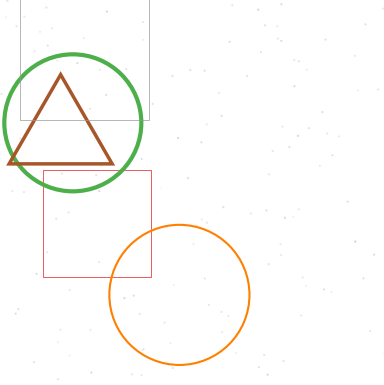[{"shape": "square", "thickness": 0.5, "radius": 0.7, "center": [0.252, 0.419]}, {"shape": "circle", "thickness": 3, "radius": 0.89, "center": [0.189, 0.681]}, {"shape": "circle", "thickness": 1.5, "radius": 0.91, "center": [0.466, 0.234]}, {"shape": "triangle", "thickness": 2.5, "radius": 0.77, "center": [0.158, 0.652]}, {"shape": "square", "thickness": 0.5, "radius": 0.84, "center": [0.219, 0.856]}]